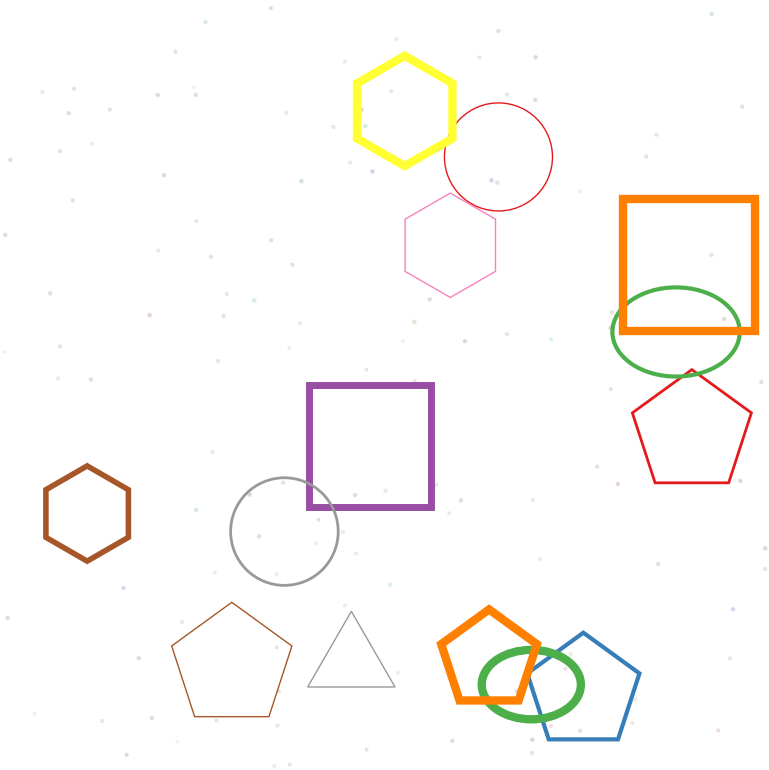[{"shape": "circle", "thickness": 0.5, "radius": 0.35, "center": [0.647, 0.796]}, {"shape": "pentagon", "thickness": 1, "radius": 0.41, "center": [0.899, 0.439]}, {"shape": "pentagon", "thickness": 1.5, "radius": 0.38, "center": [0.758, 0.102]}, {"shape": "oval", "thickness": 1.5, "radius": 0.41, "center": [0.878, 0.569]}, {"shape": "oval", "thickness": 3, "radius": 0.32, "center": [0.69, 0.111]}, {"shape": "square", "thickness": 2.5, "radius": 0.4, "center": [0.48, 0.421]}, {"shape": "pentagon", "thickness": 3, "radius": 0.33, "center": [0.635, 0.143]}, {"shape": "square", "thickness": 3, "radius": 0.43, "center": [0.895, 0.656]}, {"shape": "hexagon", "thickness": 3, "radius": 0.36, "center": [0.526, 0.856]}, {"shape": "hexagon", "thickness": 2, "radius": 0.31, "center": [0.113, 0.333]}, {"shape": "pentagon", "thickness": 0.5, "radius": 0.41, "center": [0.301, 0.136]}, {"shape": "hexagon", "thickness": 0.5, "radius": 0.34, "center": [0.585, 0.681]}, {"shape": "circle", "thickness": 1, "radius": 0.35, "center": [0.369, 0.31]}, {"shape": "triangle", "thickness": 0.5, "radius": 0.33, "center": [0.456, 0.141]}]